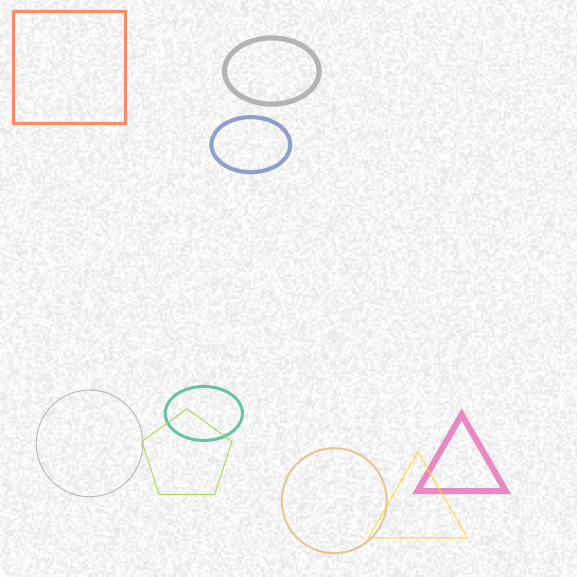[{"shape": "oval", "thickness": 1.5, "radius": 0.33, "center": [0.353, 0.283]}, {"shape": "square", "thickness": 1.5, "radius": 0.49, "center": [0.119, 0.883]}, {"shape": "oval", "thickness": 2, "radius": 0.34, "center": [0.434, 0.749]}, {"shape": "triangle", "thickness": 3, "radius": 0.44, "center": [0.799, 0.193]}, {"shape": "pentagon", "thickness": 0.5, "radius": 0.41, "center": [0.324, 0.209]}, {"shape": "triangle", "thickness": 0.5, "radius": 0.5, "center": [0.724, 0.117]}, {"shape": "circle", "thickness": 1, "radius": 0.45, "center": [0.579, 0.132]}, {"shape": "circle", "thickness": 0.5, "radius": 0.46, "center": [0.155, 0.231]}, {"shape": "oval", "thickness": 2.5, "radius": 0.41, "center": [0.471, 0.876]}]